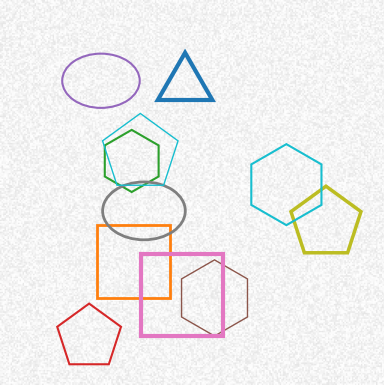[{"shape": "triangle", "thickness": 3, "radius": 0.41, "center": [0.481, 0.781]}, {"shape": "square", "thickness": 2, "radius": 0.47, "center": [0.346, 0.32]}, {"shape": "hexagon", "thickness": 1.5, "radius": 0.4, "center": [0.342, 0.582]}, {"shape": "pentagon", "thickness": 1.5, "radius": 0.44, "center": [0.231, 0.124]}, {"shape": "oval", "thickness": 1.5, "radius": 0.5, "center": [0.262, 0.79]}, {"shape": "hexagon", "thickness": 1, "radius": 0.49, "center": [0.557, 0.226]}, {"shape": "square", "thickness": 3, "radius": 0.53, "center": [0.473, 0.235]}, {"shape": "oval", "thickness": 2, "radius": 0.54, "center": [0.374, 0.452]}, {"shape": "pentagon", "thickness": 2.5, "radius": 0.48, "center": [0.847, 0.421]}, {"shape": "hexagon", "thickness": 1.5, "radius": 0.53, "center": [0.744, 0.52]}, {"shape": "pentagon", "thickness": 1, "radius": 0.52, "center": [0.364, 0.602]}]